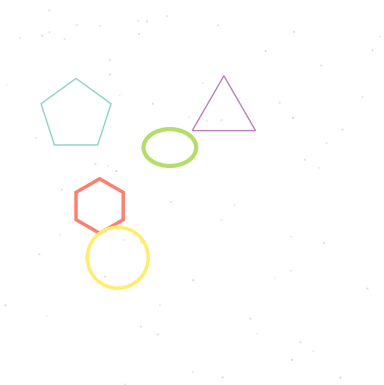[{"shape": "pentagon", "thickness": 1, "radius": 0.48, "center": [0.198, 0.701]}, {"shape": "hexagon", "thickness": 2.5, "radius": 0.35, "center": [0.259, 0.465]}, {"shape": "oval", "thickness": 3, "radius": 0.34, "center": [0.441, 0.617]}, {"shape": "triangle", "thickness": 1, "radius": 0.47, "center": [0.582, 0.708]}, {"shape": "circle", "thickness": 2.5, "radius": 0.4, "center": [0.306, 0.331]}]